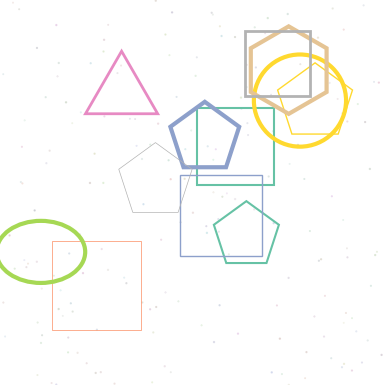[{"shape": "square", "thickness": 1.5, "radius": 0.5, "center": [0.612, 0.619]}, {"shape": "pentagon", "thickness": 1.5, "radius": 0.44, "center": [0.64, 0.389]}, {"shape": "square", "thickness": 0.5, "radius": 0.58, "center": [0.25, 0.259]}, {"shape": "pentagon", "thickness": 3, "radius": 0.47, "center": [0.532, 0.642]}, {"shape": "square", "thickness": 1, "radius": 0.53, "center": [0.574, 0.441]}, {"shape": "triangle", "thickness": 2, "radius": 0.54, "center": [0.316, 0.759]}, {"shape": "oval", "thickness": 3, "radius": 0.58, "center": [0.106, 0.346]}, {"shape": "circle", "thickness": 3, "radius": 0.6, "center": [0.779, 0.739]}, {"shape": "pentagon", "thickness": 1, "radius": 0.51, "center": [0.818, 0.734]}, {"shape": "hexagon", "thickness": 3, "radius": 0.57, "center": [0.75, 0.818]}, {"shape": "pentagon", "thickness": 0.5, "radius": 0.5, "center": [0.404, 0.529]}, {"shape": "square", "thickness": 2, "radius": 0.42, "center": [0.72, 0.835]}]